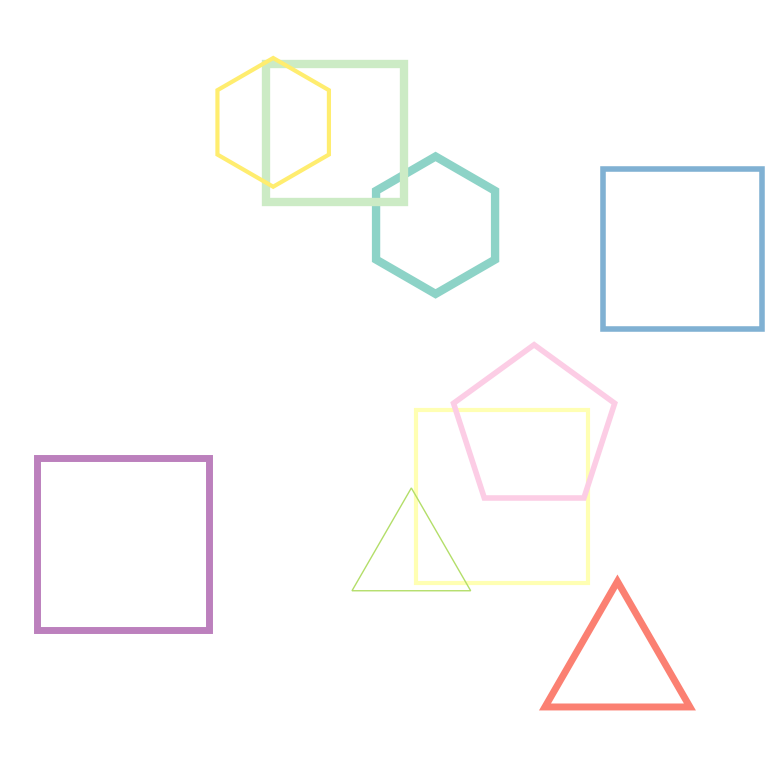[{"shape": "hexagon", "thickness": 3, "radius": 0.45, "center": [0.566, 0.708]}, {"shape": "square", "thickness": 1.5, "radius": 0.56, "center": [0.652, 0.355]}, {"shape": "triangle", "thickness": 2.5, "radius": 0.54, "center": [0.802, 0.136]}, {"shape": "square", "thickness": 2, "radius": 0.52, "center": [0.886, 0.677]}, {"shape": "triangle", "thickness": 0.5, "radius": 0.44, "center": [0.534, 0.277]}, {"shape": "pentagon", "thickness": 2, "radius": 0.55, "center": [0.694, 0.442]}, {"shape": "square", "thickness": 2.5, "radius": 0.56, "center": [0.16, 0.294]}, {"shape": "square", "thickness": 3, "radius": 0.45, "center": [0.435, 0.828]}, {"shape": "hexagon", "thickness": 1.5, "radius": 0.42, "center": [0.355, 0.841]}]